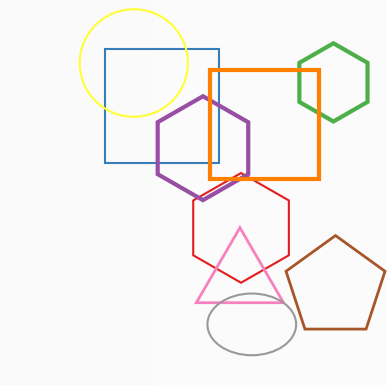[{"shape": "hexagon", "thickness": 1.5, "radius": 0.71, "center": [0.622, 0.408]}, {"shape": "square", "thickness": 1.5, "radius": 0.74, "center": [0.418, 0.725]}, {"shape": "hexagon", "thickness": 3, "radius": 0.51, "center": [0.861, 0.786]}, {"shape": "hexagon", "thickness": 3, "radius": 0.67, "center": [0.524, 0.615]}, {"shape": "square", "thickness": 3, "radius": 0.71, "center": [0.683, 0.677]}, {"shape": "circle", "thickness": 1.5, "radius": 0.7, "center": [0.345, 0.836]}, {"shape": "pentagon", "thickness": 2, "radius": 0.67, "center": [0.866, 0.254]}, {"shape": "triangle", "thickness": 2, "radius": 0.65, "center": [0.619, 0.279]}, {"shape": "oval", "thickness": 1.5, "radius": 0.57, "center": [0.65, 0.157]}]